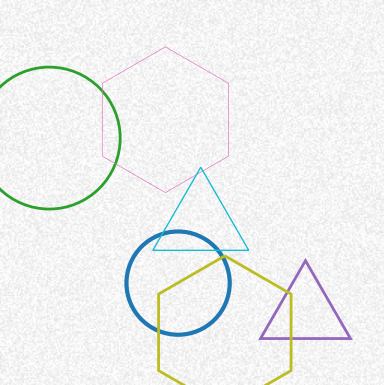[{"shape": "circle", "thickness": 3, "radius": 0.67, "center": [0.463, 0.265]}, {"shape": "circle", "thickness": 2, "radius": 0.92, "center": [0.128, 0.641]}, {"shape": "triangle", "thickness": 2, "radius": 0.67, "center": [0.794, 0.188]}, {"shape": "hexagon", "thickness": 0.5, "radius": 0.95, "center": [0.43, 0.689]}, {"shape": "hexagon", "thickness": 2, "radius": 0.99, "center": [0.584, 0.137]}, {"shape": "triangle", "thickness": 1, "radius": 0.72, "center": [0.521, 0.422]}]